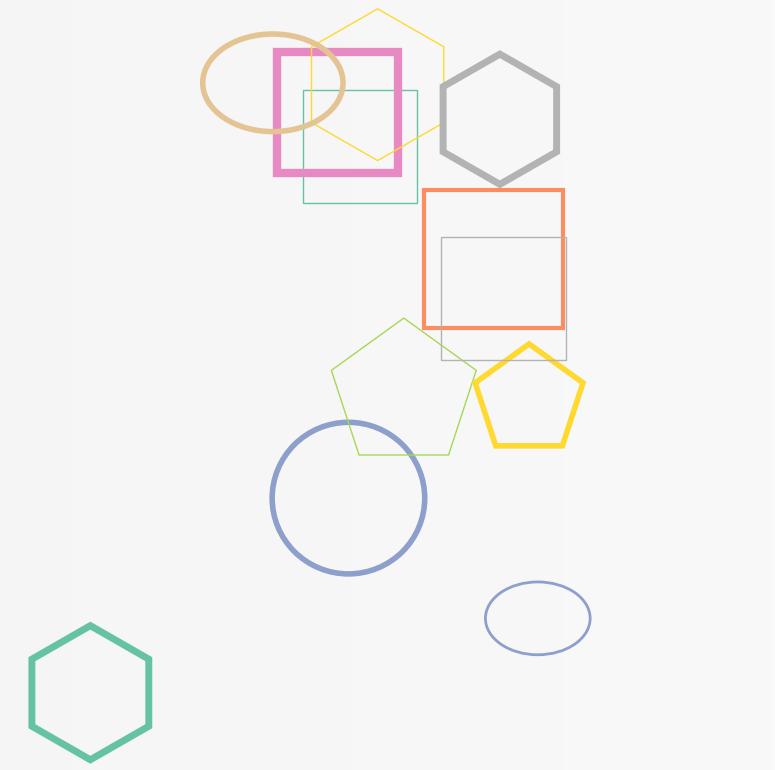[{"shape": "hexagon", "thickness": 2.5, "radius": 0.44, "center": [0.117, 0.1]}, {"shape": "square", "thickness": 0.5, "radius": 0.37, "center": [0.465, 0.81]}, {"shape": "square", "thickness": 1.5, "radius": 0.45, "center": [0.637, 0.664]}, {"shape": "oval", "thickness": 1, "radius": 0.34, "center": [0.694, 0.197]}, {"shape": "circle", "thickness": 2, "radius": 0.49, "center": [0.45, 0.353]}, {"shape": "square", "thickness": 3, "radius": 0.39, "center": [0.435, 0.854]}, {"shape": "pentagon", "thickness": 0.5, "radius": 0.49, "center": [0.521, 0.489]}, {"shape": "hexagon", "thickness": 0.5, "radius": 0.49, "center": [0.487, 0.89]}, {"shape": "pentagon", "thickness": 2, "radius": 0.37, "center": [0.683, 0.48]}, {"shape": "oval", "thickness": 2, "radius": 0.45, "center": [0.352, 0.892]}, {"shape": "hexagon", "thickness": 2.5, "radius": 0.42, "center": [0.645, 0.845]}, {"shape": "square", "thickness": 0.5, "radius": 0.4, "center": [0.65, 0.613]}]